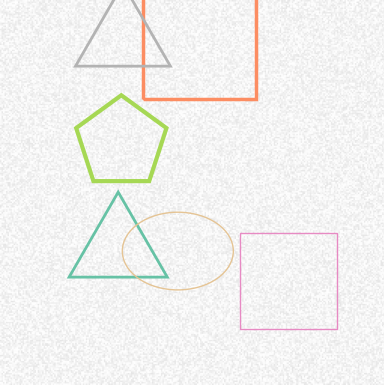[{"shape": "triangle", "thickness": 2, "radius": 0.74, "center": [0.307, 0.354]}, {"shape": "square", "thickness": 2.5, "radius": 0.74, "center": [0.518, 0.889]}, {"shape": "square", "thickness": 1, "radius": 0.63, "center": [0.749, 0.27]}, {"shape": "pentagon", "thickness": 3, "radius": 0.62, "center": [0.315, 0.629]}, {"shape": "oval", "thickness": 1, "radius": 0.72, "center": [0.462, 0.348]}, {"shape": "triangle", "thickness": 2, "radius": 0.71, "center": [0.319, 0.899]}]